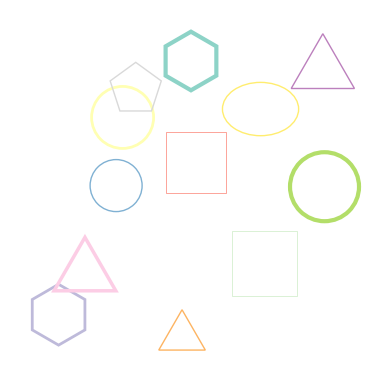[{"shape": "hexagon", "thickness": 3, "radius": 0.38, "center": [0.496, 0.842]}, {"shape": "circle", "thickness": 2, "radius": 0.4, "center": [0.318, 0.695]}, {"shape": "hexagon", "thickness": 2, "radius": 0.39, "center": [0.152, 0.183]}, {"shape": "square", "thickness": 0.5, "radius": 0.39, "center": [0.509, 0.577]}, {"shape": "circle", "thickness": 1, "radius": 0.34, "center": [0.302, 0.518]}, {"shape": "triangle", "thickness": 1, "radius": 0.35, "center": [0.473, 0.126]}, {"shape": "circle", "thickness": 3, "radius": 0.45, "center": [0.843, 0.515]}, {"shape": "triangle", "thickness": 2.5, "radius": 0.46, "center": [0.221, 0.291]}, {"shape": "pentagon", "thickness": 1, "radius": 0.35, "center": [0.353, 0.768]}, {"shape": "triangle", "thickness": 1, "radius": 0.47, "center": [0.839, 0.818]}, {"shape": "square", "thickness": 0.5, "radius": 0.42, "center": [0.686, 0.315]}, {"shape": "oval", "thickness": 1, "radius": 0.49, "center": [0.677, 0.717]}]